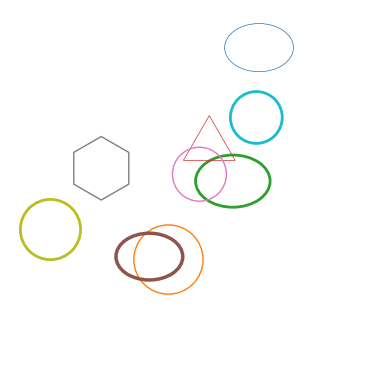[{"shape": "oval", "thickness": 0.5, "radius": 0.45, "center": [0.673, 0.876]}, {"shape": "circle", "thickness": 1, "radius": 0.45, "center": [0.438, 0.326]}, {"shape": "oval", "thickness": 2, "radius": 0.48, "center": [0.605, 0.53]}, {"shape": "triangle", "thickness": 0.5, "radius": 0.39, "center": [0.544, 0.622]}, {"shape": "oval", "thickness": 2.5, "radius": 0.43, "center": [0.388, 0.334]}, {"shape": "circle", "thickness": 1, "radius": 0.35, "center": [0.518, 0.547]}, {"shape": "hexagon", "thickness": 1, "radius": 0.41, "center": [0.263, 0.563]}, {"shape": "circle", "thickness": 2, "radius": 0.39, "center": [0.131, 0.404]}, {"shape": "circle", "thickness": 2, "radius": 0.34, "center": [0.666, 0.695]}]